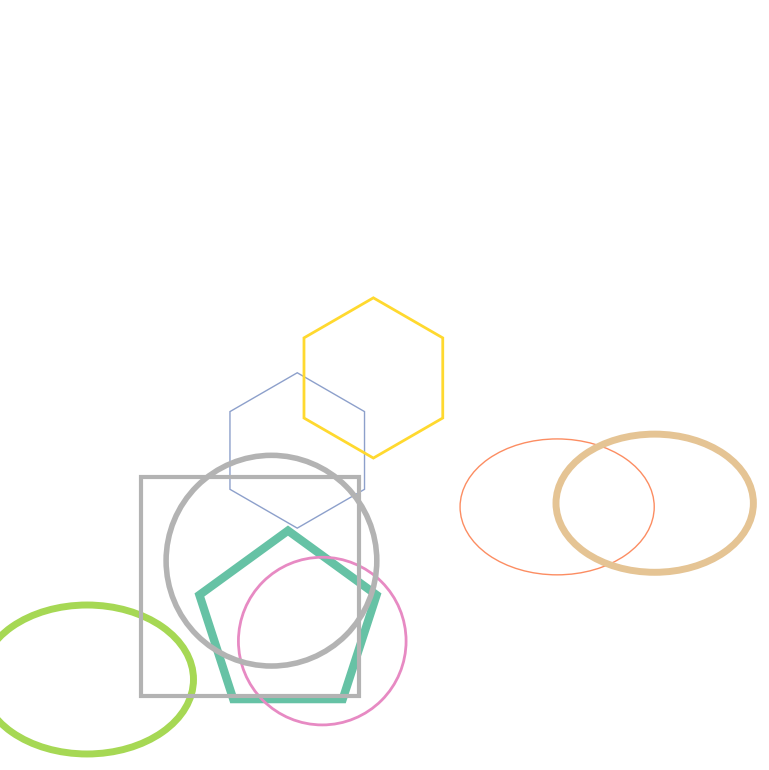[{"shape": "pentagon", "thickness": 3, "radius": 0.6, "center": [0.374, 0.19]}, {"shape": "oval", "thickness": 0.5, "radius": 0.63, "center": [0.724, 0.342]}, {"shape": "hexagon", "thickness": 0.5, "radius": 0.5, "center": [0.386, 0.415]}, {"shape": "circle", "thickness": 1, "radius": 0.54, "center": [0.419, 0.167]}, {"shape": "oval", "thickness": 2.5, "radius": 0.69, "center": [0.113, 0.118]}, {"shape": "hexagon", "thickness": 1, "radius": 0.52, "center": [0.485, 0.509]}, {"shape": "oval", "thickness": 2.5, "radius": 0.64, "center": [0.85, 0.346]}, {"shape": "circle", "thickness": 2, "radius": 0.68, "center": [0.353, 0.272]}, {"shape": "square", "thickness": 1.5, "radius": 0.71, "center": [0.325, 0.238]}]